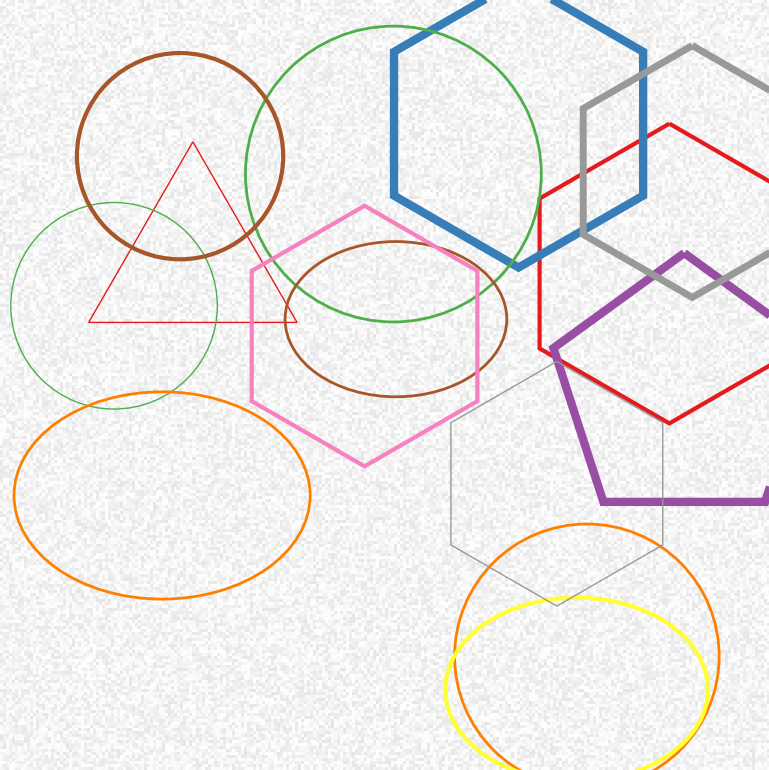[{"shape": "hexagon", "thickness": 1.5, "radius": 0.97, "center": [0.869, 0.645]}, {"shape": "triangle", "thickness": 0.5, "radius": 0.78, "center": [0.25, 0.659]}, {"shape": "hexagon", "thickness": 3, "radius": 0.93, "center": [0.673, 0.839]}, {"shape": "circle", "thickness": 0.5, "radius": 0.67, "center": [0.148, 0.603]}, {"shape": "circle", "thickness": 1, "radius": 0.96, "center": [0.511, 0.774]}, {"shape": "pentagon", "thickness": 3, "radius": 0.89, "center": [0.889, 0.493]}, {"shape": "oval", "thickness": 1, "radius": 0.96, "center": [0.21, 0.357]}, {"shape": "circle", "thickness": 1, "radius": 0.86, "center": [0.762, 0.148]}, {"shape": "oval", "thickness": 1.5, "radius": 0.85, "center": [0.749, 0.104]}, {"shape": "circle", "thickness": 1.5, "radius": 0.67, "center": [0.234, 0.797]}, {"shape": "oval", "thickness": 1, "radius": 0.72, "center": [0.514, 0.585]}, {"shape": "hexagon", "thickness": 1.5, "radius": 0.85, "center": [0.473, 0.564]}, {"shape": "hexagon", "thickness": 2.5, "radius": 0.82, "center": [0.899, 0.777]}, {"shape": "hexagon", "thickness": 0.5, "radius": 0.79, "center": [0.723, 0.372]}]